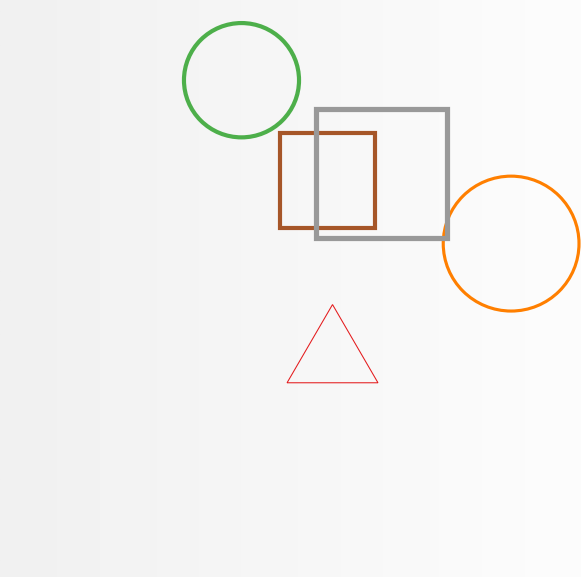[{"shape": "triangle", "thickness": 0.5, "radius": 0.45, "center": [0.572, 0.381]}, {"shape": "circle", "thickness": 2, "radius": 0.49, "center": [0.415, 0.86]}, {"shape": "circle", "thickness": 1.5, "radius": 0.58, "center": [0.879, 0.577]}, {"shape": "square", "thickness": 2, "radius": 0.41, "center": [0.563, 0.687]}, {"shape": "square", "thickness": 2.5, "radius": 0.56, "center": [0.657, 0.699]}]